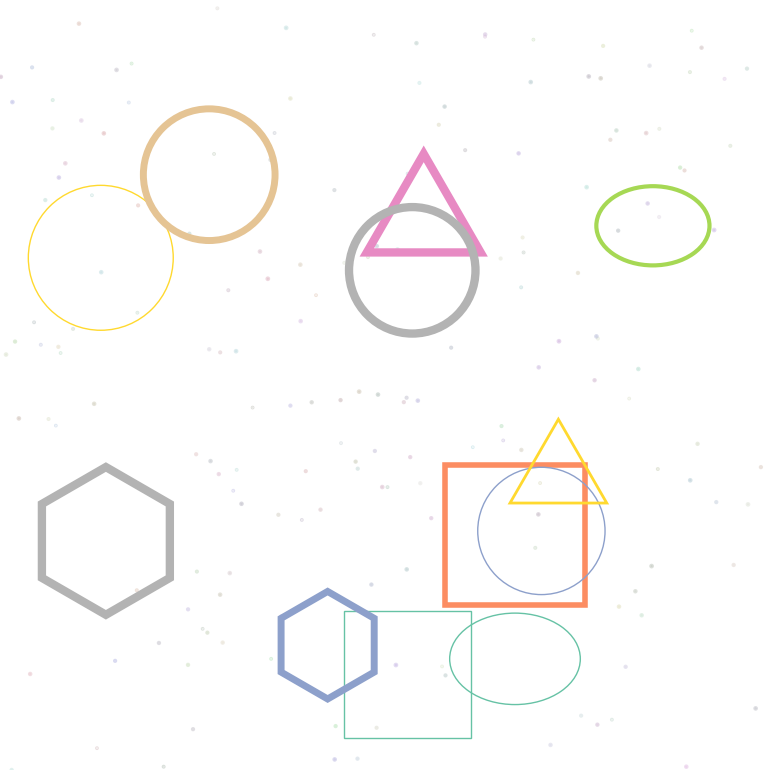[{"shape": "oval", "thickness": 0.5, "radius": 0.42, "center": [0.669, 0.144]}, {"shape": "square", "thickness": 0.5, "radius": 0.41, "center": [0.53, 0.124]}, {"shape": "square", "thickness": 2, "radius": 0.45, "center": [0.669, 0.306]}, {"shape": "hexagon", "thickness": 2.5, "radius": 0.35, "center": [0.426, 0.162]}, {"shape": "circle", "thickness": 0.5, "radius": 0.41, "center": [0.703, 0.31]}, {"shape": "triangle", "thickness": 3, "radius": 0.43, "center": [0.55, 0.715]}, {"shape": "oval", "thickness": 1.5, "radius": 0.37, "center": [0.848, 0.707]}, {"shape": "circle", "thickness": 0.5, "radius": 0.47, "center": [0.131, 0.665]}, {"shape": "triangle", "thickness": 1, "radius": 0.36, "center": [0.725, 0.383]}, {"shape": "circle", "thickness": 2.5, "radius": 0.43, "center": [0.272, 0.773]}, {"shape": "circle", "thickness": 3, "radius": 0.41, "center": [0.535, 0.649]}, {"shape": "hexagon", "thickness": 3, "radius": 0.48, "center": [0.138, 0.298]}]